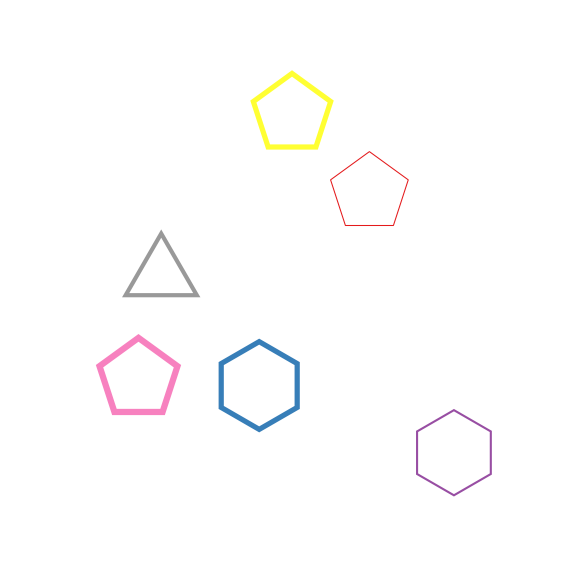[{"shape": "pentagon", "thickness": 0.5, "radius": 0.35, "center": [0.64, 0.666]}, {"shape": "hexagon", "thickness": 2.5, "radius": 0.38, "center": [0.449, 0.332]}, {"shape": "hexagon", "thickness": 1, "radius": 0.37, "center": [0.786, 0.215]}, {"shape": "pentagon", "thickness": 2.5, "radius": 0.35, "center": [0.506, 0.802]}, {"shape": "pentagon", "thickness": 3, "radius": 0.35, "center": [0.24, 0.343]}, {"shape": "triangle", "thickness": 2, "radius": 0.36, "center": [0.279, 0.524]}]